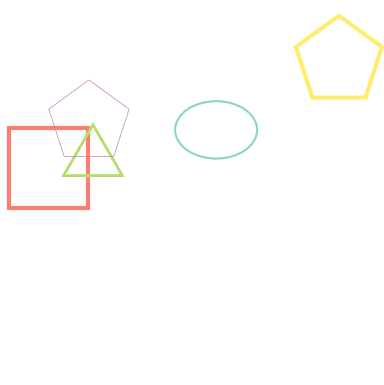[{"shape": "oval", "thickness": 1.5, "radius": 0.53, "center": [0.561, 0.663]}, {"shape": "square", "thickness": 3, "radius": 0.51, "center": [0.125, 0.564]}, {"shape": "triangle", "thickness": 2, "radius": 0.44, "center": [0.241, 0.588]}, {"shape": "pentagon", "thickness": 0.5, "radius": 0.55, "center": [0.231, 0.683]}, {"shape": "pentagon", "thickness": 3, "radius": 0.59, "center": [0.88, 0.842]}]